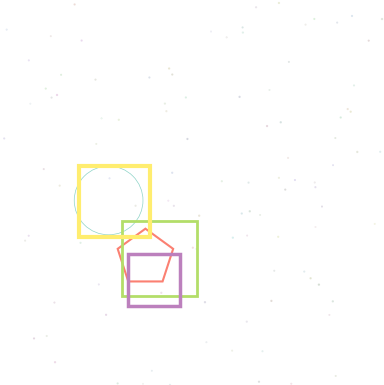[{"shape": "circle", "thickness": 0.5, "radius": 0.45, "center": [0.282, 0.479]}, {"shape": "pentagon", "thickness": 1.5, "radius": 0.38, "center": [0.378, 0.33]}, {"shape": "square", "thickness": 2, "radius": 0.49, "center": [0.414, 0.329]}, {"shape": "square", "thickness": 2.5, "radius": 0.34, "center": [0.4, 0.273]}, {"shape": "square", "thickness": 3, "radius": 0.46, "center": [0.297, 0.476]}]